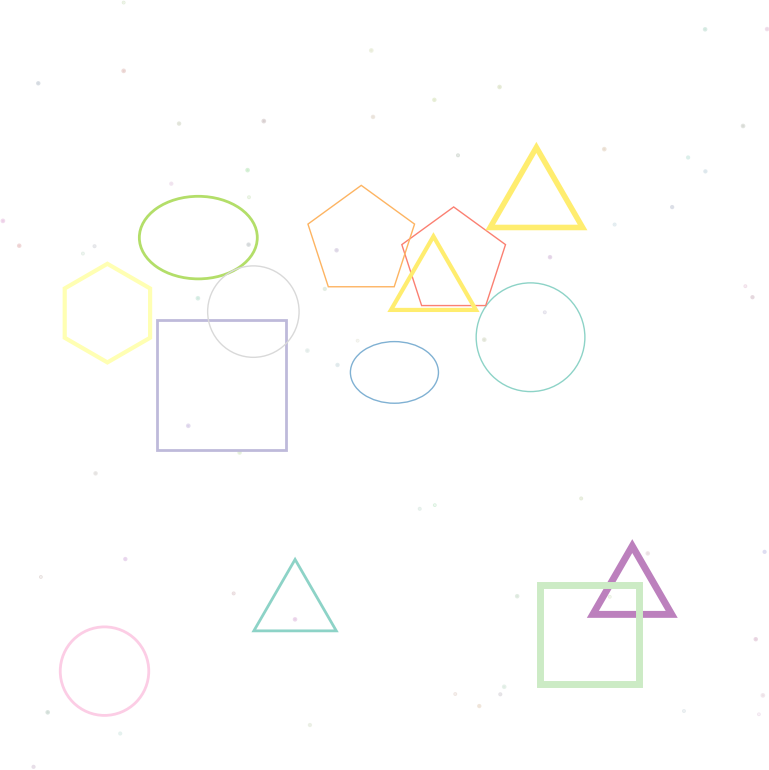[{"shape": "triangle", "thickness": 1, "radius": 0.31, "center": [0.383, 0.212]}, {"shape": "circle", "thickness": 0.5, "radius": 0.35, "center": [0.689, 0.562]}, {"shape": "hexagon", "thickness": 1.5, "radius": 0.32, "center": [0.139, 0.593]}, {"shape": "square", "thickness": 1, "radius": 0.42, "center": [0.287, 0.5]}, {"shape": "pentagon", "thickness": 0.5, "radius": 0.35, "center": [0.589, 0.66]}, {"shape": "oval", "thickness": 0.5, "radius": 0.29, "center": [0.512, 0.516]}, {"shape": "pentagon", "thickness": 0.5, "radius": 0.36, "center": [0.469, 0.686]}, {"shape": "oval", "thickness": 1, "radius": 0.38, "center": [0.258, 0.691]}, {"shape": "circle", "thickness": 1, "radius": 0.29, "center": [0.136, 0.128]}, {"shape": "circle", "thickness": 0.5, "radius": 0.3, "center": [0.329, 0.595]}, {"shape": "triangle", "thickness": 2.5, "radius": 0.3, "center": [0.821, 0.232]}, {"shape": "square", "thickness": 2.5, "radius": 0.32, "center": [0.765, 0.175]}, {"shape": "triangle", "thickness": 2, "radius": 0.35, "center": [0.697, 0.739]}, {"shape": "triangle", "thickness": 1.5, "radius": 0.32, "center": [0.563, 0.629]}]